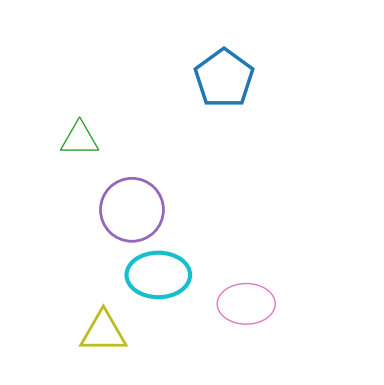[{"shape": "pentagon", "thickness": 2.5, "radius": 0.39, "center": [0.582, 0.796]}, {"shape": "triangle", "thickness": 1, "radius": 0.29, "center": [0.207, 0.639]}, {"shape": "circle", "thickness": 2, "radius": 0.41, "center": [0.343, 0.455]}, {"shape": "oval", "thickness": 1, "radius": 0.38, "center": [0.64, 0.211]}, {"shape": "triangle", "thickness": 2, "radius": 0.34, "center": [0.269, 0.137]}, {"shape": "oval", "thickness": 3, "radius": 0.41, "center": [0.411, 0.286]}]